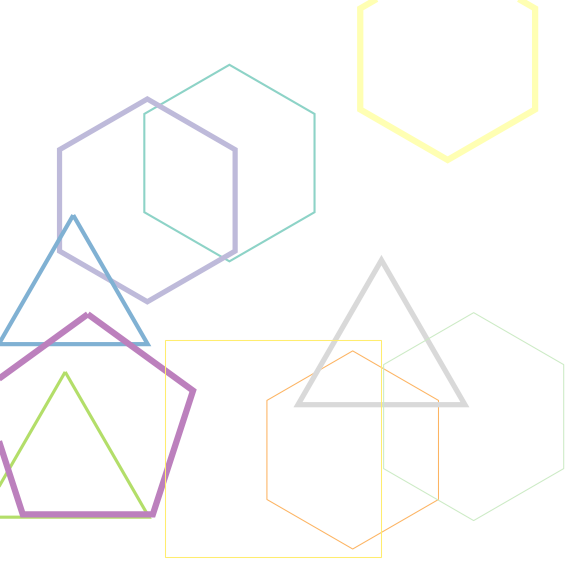[{"shape": "hexagon", "thickness": 1, "radius": 0.85, "center": [0.397, 0.717]}, {"shape": "hexagon", "thickness": 3, "radius": 0.87, "center": [0.775, 0.897]}, {"shape": "hexagon", "thickness": 2.5, "radius": 0.88, "center": [0.255, 0.652]}, {"shape": "triangle", "thickness": 2, "radius": 0.74, "center": [0.127, 0.478]}, {"shape": "hexagon", "thickness": 0.5, "radius": 0.86, "center": [0.611, 0.22]}, {"shape": "triangle", "thickness": 1.5, "radius": 0.84, "center": [0.113, 0.187]}, {"shape": "triangle", "thickness": 2.5, "radius": 0.83, "center": [0.661, 0.382]}, {"shape": "pentagon", "thickness": 3, "radius": 0.96, "center": [0.152, 0.263]}, {"shape": "hexagon", "thickness": 0.5, "radius": 0.9, "center": [0.82, 0.278]}, {"shape": "square", "thickness": 0.5, "radius": 0.94, "center": [0.473, 0.223]}]